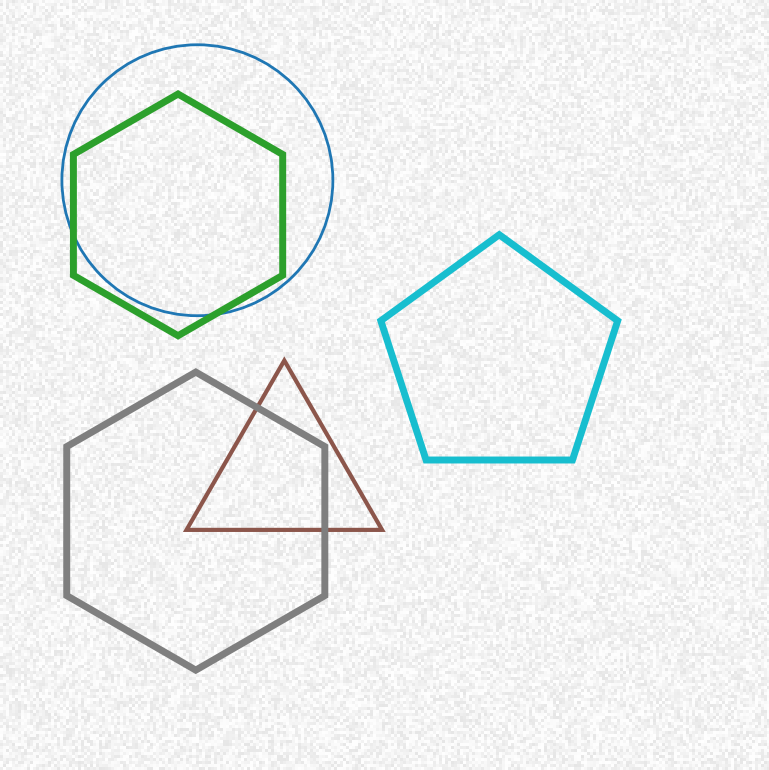[{"shape": "circle", "thickness": 1, "radius": 0.88, "center": [0.256, 0.766]}, {"shape": "hexagon", "thickness": 2.5, "radius": 0.78, "center": [0.231, 0.721]}, {"shape": "triangle", "thickness": 1.5, "radius": 0.73, "center": [0.369, 0.385]}, {"shape": "hexagon", "thickness": 2.5, "radius": 0.97, "center": [0.254, 0.323]}, {"shape": "pentagon", "thickness": 2.5, "radius": 0.81, "center": [0.648, 0.533]}]